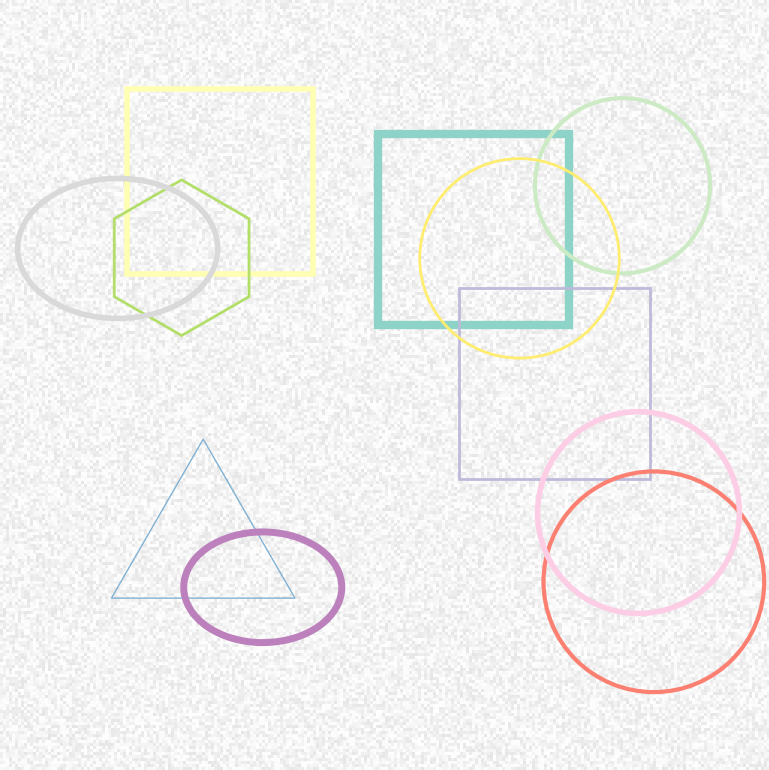[{"shape": "square", "thickness": 3, "radius": 0.62, "center": [0.616, 0.702]}, {"shape": "square", "thickness": 2, "radius": 0.6, "center": [0.286, 0.764]}, {"shape": "square", "thickness": 1, "radius": 0.62, "center": [0.72, 0.502]}, {"shape": "circle", "thickness": 1.5, "radius": 0.72, "center": [0.849, 0.244]}, {"shape": "triangle", "thickness": 0.5, "radius": 0.69, "center": [0.264, 0.292]}, {"shape": "hexagon", "thickness": 1, "radius": 0.51, "center": [0.236, 0.665]}, {"shape": "circle", "thickness": 2, "radius": 0.66, "center": [0.829, 0.334]}, {"shape": "oval", "thickness": 2, "radius": 0.65, "center": [0.153, 0.677]}, {"shape": "oval", "thickness": 2.5, "radius": 0.51, "center": [0.341, 0.237]}, {"shape": "circle", "thickness": 1.5, "radius": 0.57, "center": [0.808, 0.759]}, {"shape": "circle", "thickness": 1, "radius": 0.65, "center": [0.675, 0.664]}]